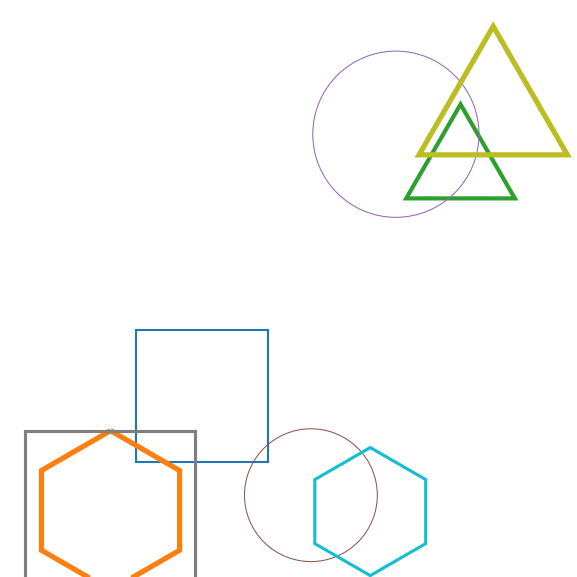[{"shape": "square", "thickness": 1, "radius": 0.57, "center": [0.349, 0.313]}, {"shape": "hexagon", "thickness": 2.5, "radius": 0.69, "center": [0.191, 0.115]}, {"shape": "triangle", "thickness": 2, "radius": 0.54, "center": [0.797, 0.71]}, {"shape": "circle", "thickness": 0.5, "radius": 0.72, "center": [0.686, 0.767]}, {"shape": "circle", "thickness": 0.5, "radius": 0.58, "center": [0.538, 0.142]}, {"shape": "square", "thickness": 1.5, "radius": 0.73, "center": [0.19, 0.106]}, {"shape": "triangle", "thickness": 2.5, "radius": 0.74, "center": [0.854, 0.805]}, {"shape": "hexagon", "thickness": 1.5, "radius": 0.55, "center": [0.641, 0.113]}]